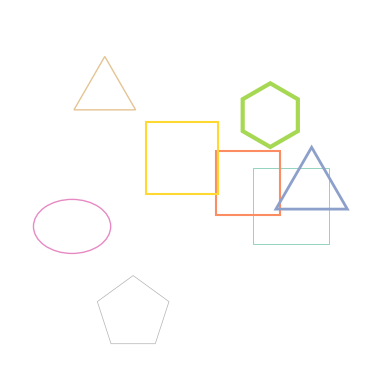[{"shape": "square", "thickness": 0.5, "radius": 0.49, "center": [0.756, 0.465]}, {"shape": "square", "thickness": 1.5, "radius": 0.42, "center": [0.644, 0.525]}, {"shape": "triangle", "thickness": 2, "radius": 0.54, "center": [0.809, 0.51]}, {"shape": "oval", "thickness": 1, "radius": 0.5, "center": [0.187, 0.412]}, {"shape": "hexagon", "thickness": 3, "radius": 0.41, "center": [0.702, 0.701]}, {"shape": "square", "thickness": 1.5, "radius": 0.47, "center": [0.473, 0.589]}, {"shape": "triangle", "thickness": 1, "radius": 0.46, "center": [0.272, 0.761]}, {"shape": "pentagon", "thickness": 0.5, "radius": 0.49, "center": [0.346, 0.186]}]